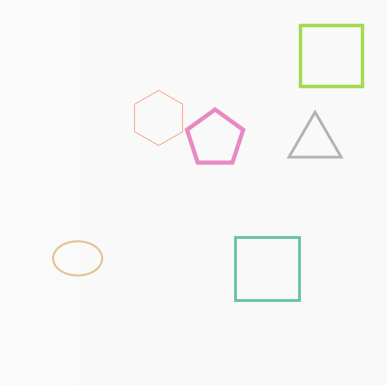[{"shape": "square", "thickness": 2, "radius": 0.41, "center": [0.689, 0.303]}, {"shape": "hexagon", "thickness": 0.5, "radius": 0.36, "center": [0.41, 0.694]}, {"shape": "pentagon", "thickness": 3, "radius": 0.38, "center": [0.555, 0.639]}, {"shape": "square", "thickness": 2.5, "radius": 0.4, "center": [0.854, 0.856]}, {"shape": "oval", "thickness": 1.5, "radius": 0.32, "center": [0.2, 0.329]}, {"shape": "triangle", "thickness": 2, "radius": 0.39, "center": [0.813, 0.631]}]